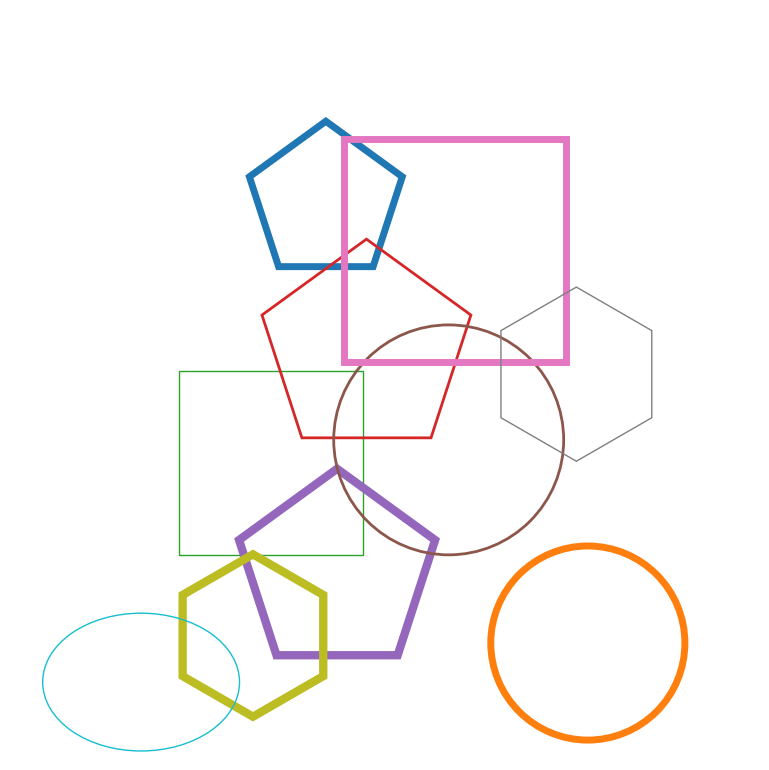[{"shape": "pentagon", "thickness": 2.5, "radius": 0.52, "center": [0.423, 0.738]}, {"shape": "circle", "thickness": 2.5, "radius": 0.63, "center": [0.763, 0.165]}, {"shape": "square", "thickness": 0.5, "radius": 0.6, "center": [0.352, 0.399]}, {"shape": "pentagon", "thickness": 1, "radius": 0.71, "center": [0.476, 0.547]}, {"shape": "pentagon", "thickness": 3, "radius": 0.67, "center": [0.438, 0.257]}, {"shape": "circle", "thickness": 1, "radius": 0.75, "center": [0.583, 0.429]}, {"shape": "square", "thickness": 2.5, "radius": 0.72, "center": [0.591, 0.675]}, {"shape": "hexagon", "thickness": 0.5, "radius": 0.57, "center": [0.749, 0.514]}, {"shape": "hexagon", "thickness": 3, "radius": 0.53, "center": [0.329, 0.175]}, {"shape": "oval", "thickness": 0.5, "radius": 0.64, "center": [0.183, 0.114]}]